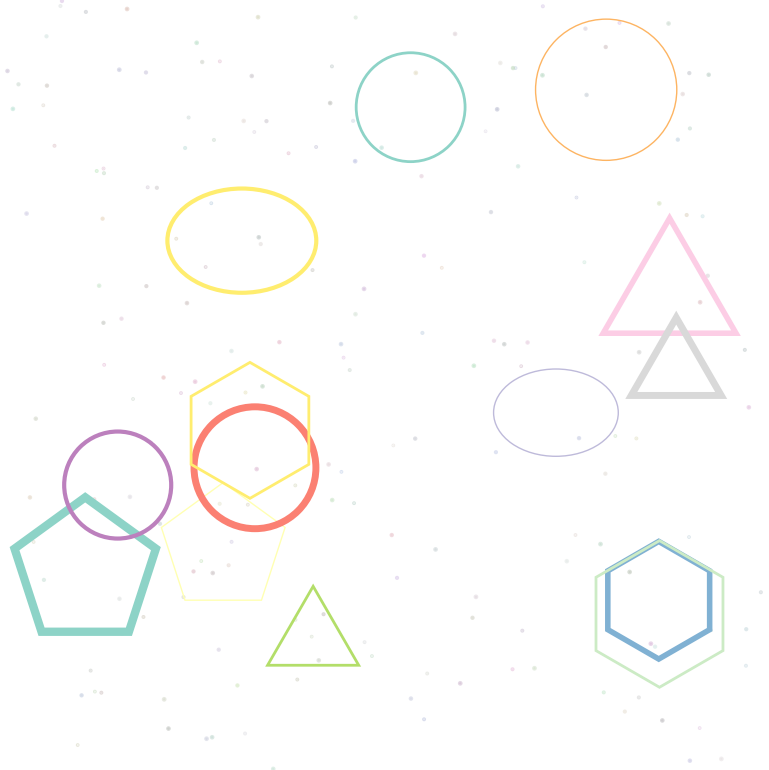[{"shape": "circle", "thickness": 1, "radius": 0.35, "center": [0.533, 0.861]}, {"shape": "pentagon", "thickness": 3, "radius": 0.48, "center": [0.111, 0.258]}, {"shape": "pentagon", "thickness": 0.5, "radius": 0.42, "center": [0.29, 0.289]}, {"shape": "oval", "thickness": 0.5, "radius": 0.4, "center": [0.722, 0.464]}, {"shape": "circle", "thickness": 2.5, "radius": 0.4, "center": [0.331, 0.393]}, {"shape": "hexagon", "thickness": 2, "radius": 0.38, "center": [0.855, 0.22]}, {"shape": "circle", "thickness": 0.5, "radius": 0.46, "center": [0.787, 0.883]}, {"shape": "triangle", "thickness": 1, "radius": 0.34, "center": [0.407, 0.17]}, {"shape": "triangle", "thickness": 2, "radius": 0.5, "center": [0.87, 0.617]}, {"shape": "triangle", "thickness": 2.5, "radius": 0.34, "center": [0.878, 0.52]}, {"shape": "circle", "thickness": 1.5, "radius": 0.35, "center": [0.153, 0.37]}, {"shape": "hexagon", "thickness": 1, "radius": 0.48, "center": [0.856, 0.203]}, {"shape": "hexagon", "thickness": 1, "radius": 0.44, "center": [0.325, 0.441]}, {"shape": "oval", "thickness": 1.5, "radius": 0.48, "center": [0.314, 0.687]}]